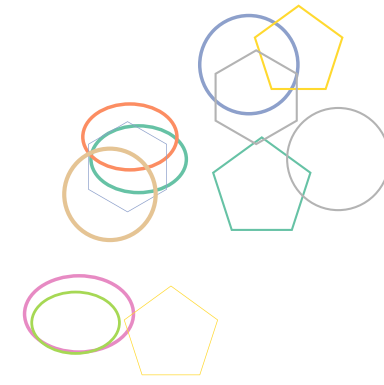[{"shape": "oval", "thickness": 2.5, "radius": 0.62, "center": [0.36, 0.586]}, {"shape": "pentagon", "thickness": 1.5, "radius": 0.66, "center": [0.68, 0.51]}, {"shape": "oval", "thickness": 2.5, "radius": 0.61, "center": [0.337, 0.644]}, {"shape": "circle", "thickness": 2.5, "radius": 0.64, "center": [0.646, 0.832]}, {"shape": "hexagon", "thickness": 0.5, "radius": 0.59, "center": [0.331, 0.567]}, {"shape": "oval", "thickness": 2.5, "radius": 0.71, "center": [0.205, 0.185]}, {"shape": "oval", "thickness": 2, "radius": 0.57, "center": [0.196, 0.162]}, {"shape": "pentagon", "thickness": 0.5, "radius": 0.64, "center": [0.444, 0.13]}, {"shape": "pentagon", "thickness": 1.5, "radius": 0.6, "center": [0.776, 0.866]}, {"shape": "circle", "thickness": 3, "radius": 0.59, "center": [0.286, 0.495]}, {"shape": "circle", "thickness": 1.5, "radius": 0.66, "center": [0.878, 0.587]}, {"shape": "hexagon", "thickness": 1.5, "radius": 0.61, "center": [0.665, 0.747]}]